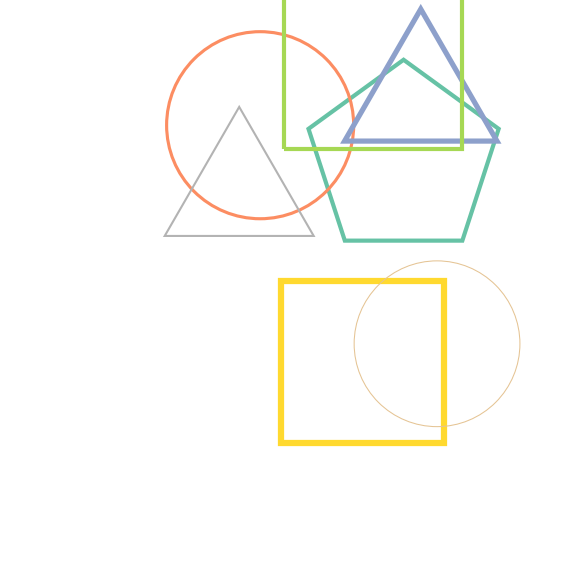[{"shape": "pentagon", "thickness": 2, "radius": 0.87, "center": [0.699, 0.723]}, {"shape": "circle", "thickness": 1.5, "radius": 0.81, "center": [0.45, 0.782]}, {"shape": "triangle", "thickness": 2.5, "radius": 0.76, "center": [0.729, 0.831]}, {"shape": "square", "thickness": 2, "radius": 0.77, "center": [0.647, 0.895]}, {"shape": "square", "thickness": 3, "radius": 0.7, "center": [0.628, 0.373]}, {"shape": "circle", "thickness": 0.5, "radius": 0.72, "center": [0.757, 0.404]}, {"shape": "triangle", "thickness": 1, "radius": 0.74, "center": [0.414, 0.665]}]